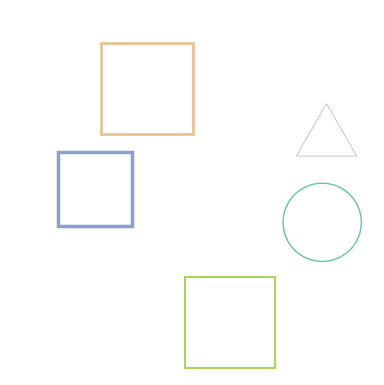[{"shape": "circle", "thickness": 1, "radius": 0.51, "center": [0.837, 0.423]}, {"shape": "square", "thickness": 2.5, "radius": 0.48, "center": [0.246, 0.509]}, {"shape": "square", "thickness": 1.5, "radius": 0.59, "center": [0.598, 0.163]}, {"shape": "square", "thickness": 2, "radius": 0.59, "center": [0.382, 0.77]}, {"shape": "triangle", "thickness": 0.5, "radius": 0.45, "center": [0.848, 0.64]}]